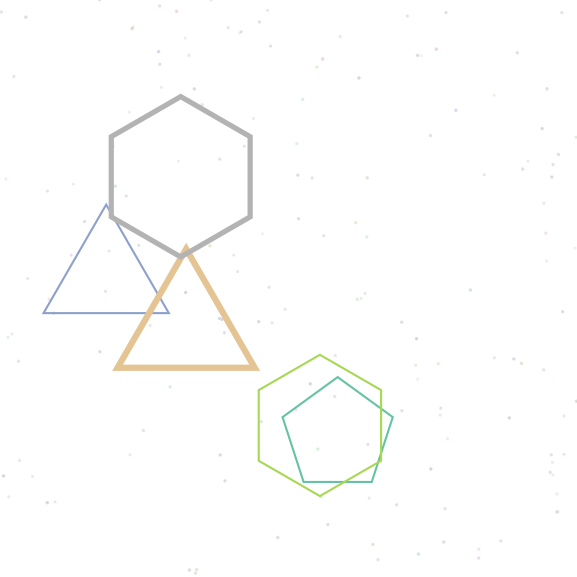[{"shape": "pentagon", "thickness": 1, "radius": 0.5, "center": [0.585, 0.246]}, {"shape": "triangle", "thickness": 1, "radius": 0.63, "center": [0.184, 0.52]}, {"shape": "hexagon", "thickness": 1, "radius": 0.61, "center": [0.554, 0.262]}, {"shape": "triangle", "thickness": 3, "radius": 0.69, "center": [0.322, 0.431]}, {"shape": "hexagon", "thickness": 2.5, "radius": 0.69, "center": [0.313, 0.693]}]